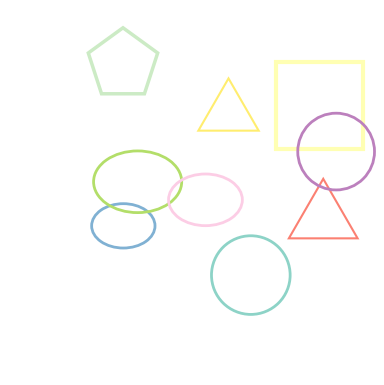[{"shape": "circle", "thickness": 2, "radius": 0.51, "center": [0.651, 0.285]}, {"shape": "square", "thickness": 3, "radius": 0.57, "center": [0.831, 0.725]}, {"shape": "triangle", "thickness": 1.5, "radius": 0.52, "center": [0.84, 0.432]}, {"shape": "oval", "thickness": 2, "radius": 0.41, "center": [0.32, 0.413]}, {"shape": "oval", "thickness": 2, "radius": 0.57, "center": [0.357, 0.528]}, {"shape": "oval", "thickness": 2, "radius": 0.48, "center": [0.534, 0.481]}, {"shape": "circle", "thickness": 2, "radius": 0.5, "center": [0.873, 0.606]}, {"shape": "pentagon", "thickness": 2.5, "radius": 0.47, "center": [0.319, 0.833]}, {"shape": "triangle", "thickness": 1.5, "radius": 0.45, "center": [0.594, 0.706]}]